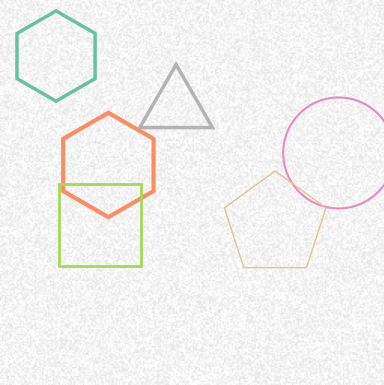[{"shape": "hexagon", "thickness": 2.5, "radius": 0.59, "center": [0.146, 0.854]}, {"shape": "hexagon", "thickness": 3, "radius": 0.68, "center": [0.282, 0.572]}, {"shape": "circle", "thickness": 1.5, "radius": 0.72, "center": [0.88, 0.603]}, {"shape": "square", "thickness": 2, "radius": 0.54, "center": [0.26, 0.415]}, {"shape": "pentagon", "thickness": 1, "radius": 0.69, "center": [0.715, 0.417]}, {"shape": "triangle", "thickness": 2.5, "radius": 0.54, "center": [0.457, 0.723]}]